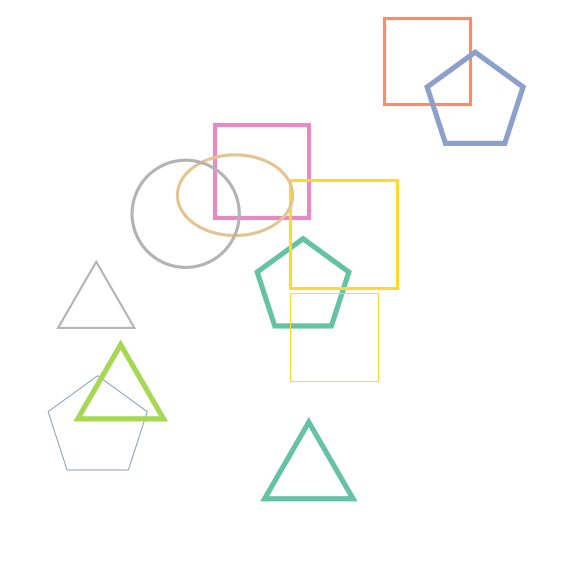[{"shape": "pentagon", "thickness": 2.5, "radius": 0.42, "center": [0.525, 0.502]}, {"shape": "triangle", "thickness": 2.5, "radius": 0.44, "center": [0.535, 0.18]}, {"shape": "square", "thickness": 1.5, "radius": 0.37, "center": [0.739, 0.894]}, {"shape": "pentagon", "thickness": 0.5, "radius": 0.45, "center": [0.169, 0.258]}, {"shape": "pentagon", "thickness": 2.5, "radius": 0.44, "center": [0.823, 0.821]}, {"shape": "square", "thickness": 2, "radius": 0.4, "center": [0.454, 0.703]}, {"shape": "triangle", "thickness": 2.5, "radius": 0.43, "center": [0.209, 0.317]}, {"shape": "square", "thickness": 1.5, "radius": 0.47, "center": [0.595, 0.594]}, {"shape": "square", "thickness": 0.5, "radius": 0.38, "center": [0.578, 0.416]}, {"shape": "oval", "thickness": 1.5, "radius": 0.5, "center": [0.407, 0.661]}, {"shape": "circle", "thickness": 1.5, "radius": 0.46, "center": [0.322, 0.629]}, {"shape": "triangle", "thickness": 1, "radius": 0.38, "center": [0.167, 0.47]}]